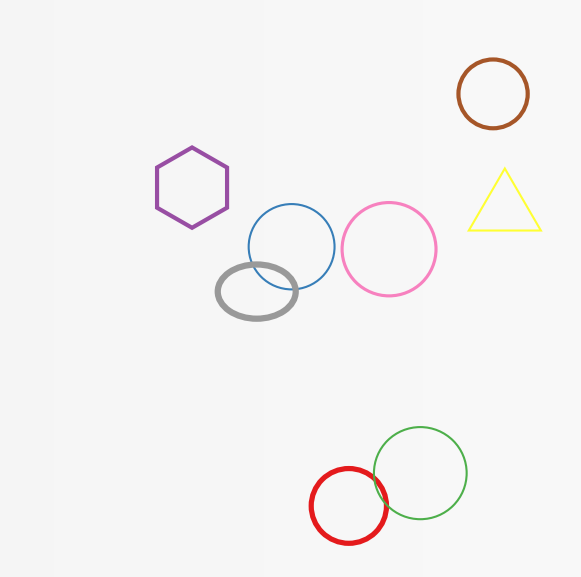[{"shape": "circle", "thickness": 2.5, "radius": 0.32, "center": [0.6, 0.123]}, {"shape": "circle", "thickness": 1, "radius": 0.37, "center": [0.502, 0.572]}, {"shape": "circle", "thickness": 1, "radius": 0.4, "center": [0.723, 0.18]}, {"shape": "hexagon", "thickness": 2, "radius": 0.35, "center": [0.33, 0.674]}, {"shape": "triangle", "thickness": 1, "radius": 0.36, "center": [0.869, 0.636]}, {"shape": "circle", "thickness": 2, "radius": 0.3, "center": [0.848, 0.837]}, {"shape": "circle", "thickness": 1.5, "radius": 0.4, "center": [0.669, 0.568]}, {"shape": "oval", "thickness": 3, "radius": 0.34, "center": [0.442, 0.494]}]